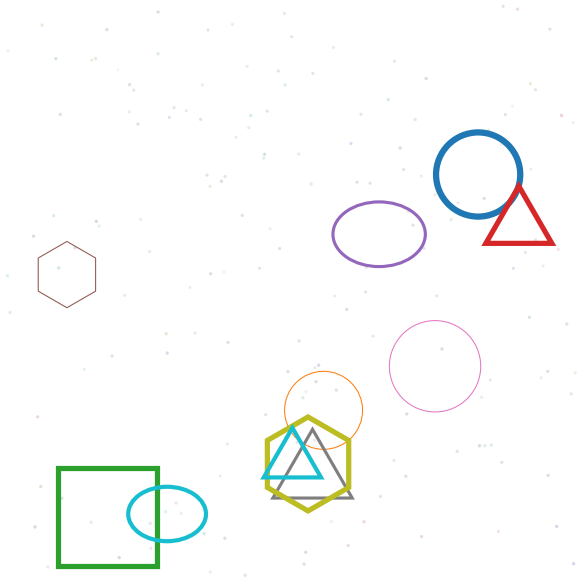[{"shape": "circle", "thickness": 3, "radius": 0.36, "center": [0.828, 0.697]}, {"shape": "circle", "thickness": 0.5, "radius": 0.34, "center": [0.56, 0.289]}, {"shape": "square", "thickness": 2.5, "radius": 0.43, "center": [0.186, 0.104]}, {"shape": "triangle", "thickness": 2.5, "radius": 0.33, "center": [0.898, 0.611]}, {"shape": "oval", "thickness": 1.5, "radius": 0.4, "center": [0.657, 0.594]}, {"shape": "hexagon", "thickness": 0.5, "radius": 0.29, "center": [0.116, 0.524]}, {"shape": "circle", "thickness": 0.5, "radius": 0.4, "center": [0.753, 0.365]}, {"shape": "triangle", "thickness": 1.5, "radius": 0.4, "center": [0.541, 0.176]}, {"shape": "hexagon", "thickness": 2.5, "radius": 0.41, "center": [0.533, 0.196]}, {"shape": "oval", "thickness": 2, "radius": 0.34, "center": [0.289, 0.109]}, {"shape": "triangle", "thickness": 2, "radius": 0.29, "center": [0.506, 0.201]}]